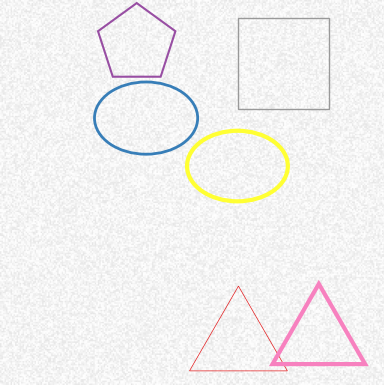[{"shape": "triangle", "thickness": 0.5, "radius": 0.73, "center": [0.619, 0.11]}, {"shape": "oval", "thickness": 2, "radius": 0.67, "center": [0.379, 0.693]}, {"shape": "pentagon", "thickness": 1.5, "radius": 0.53, "center": [0.355, 0.886]}, {"shape": "oval", "thickness": 3, "radius": 0.65, "center": [0.617, 0.569]}, {"shape": "triangle", "thickness": 3, "radius": 0.69, "center": [0.828, 0.124]}, {"shape": "square", "thickness": 1, "radius": 0.59, "center": [0.736, 0.834]}]